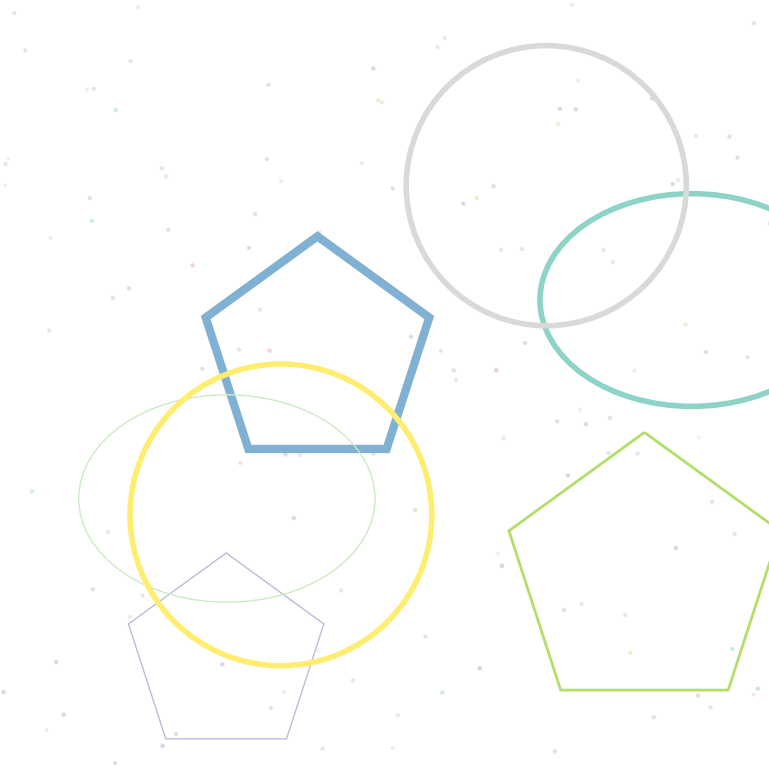[{"shape": "oval", "thickness": 2, "radius": 0.99, "center": [0.899, 0.61]}, {"shape": "pentagon", "thickness": 0.5, "radius": 0.67, "center": [0.294, 0.148]}, {"shape": "pentagon", "thickness": 3, "radius": 0.76, "center": [0.412, 0.54]}, {"shape": "pentagon", "thickness": 1, "radius": 0.93, "center": [0.837, 0.253]}, {"shape": "circle", "thickness": 2, "radius": 0.91, "center": [0.709, 0.759]}, {"shape": "oval", "thickness": 0.5, "radius": 0.96, "center": [0.295, 0.353]}, {"shape": "circle", "thickness": 2, "radius": 0.98, "center": [0.365, 0.331]}]